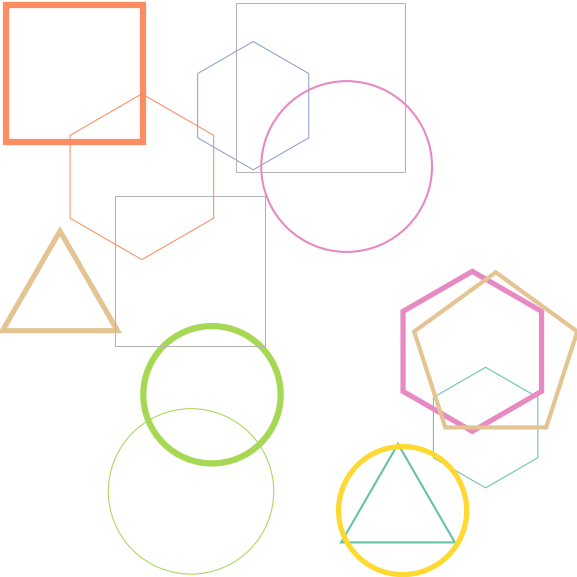[{"shape": "hexagon", "thickness": 0.5, "radius": 0.52, "center": [0.841, 0.259]}, {"shape": "triangle", "thickness": 1, "radius": 0.57, "center": [0.689, 0.117]}, {"shape": "hexagon", "thickness": 0.5, "radius": 0.72, "center": [0.246, 0.693]}, {"shape": "square", "thickness": 3, "radius": 0.59, "center": [0.129, 0.871]}, {"shape": "hexagon", "thickness": 0.5, "radius": 0.56, "center": [0.438, 0.816]}, {"shape": "hexagon", "thickness": 2.5, "radius": 0.69, "center": [0.818, 0.391]}, {"shape": "circle", "thickness": 1, "radius": 0.74, "center": [0.6, 0.711]}, {"shape": "circle", "thickness": 3, "radius": 0.59, "center": [0.367, 0.316]}, {"shape": "circle", "thickness": 0.5, "radius": 0.72, "center": [0.331, 0.148]}, {"shape": "circle", "thickness": 2.5, "radius": 0.55, "center": [0.697, 0.115]}, {"shape": "pentagon", "thickness": 2, "radius": 0.74, "center": [0.858, 0.379]}, {"shape": "triangle", "thickness": 2.5, "radius": 0.57, "center": [0.104, 0.484]}, {"shape": "square", "thickness": 0.5, "radius": 0.73, "center": [0.555, 0.847]}, {"shape": "square", "thickness": 0.5, "radius": 0.65, "center": [0.329, 0.53]}]